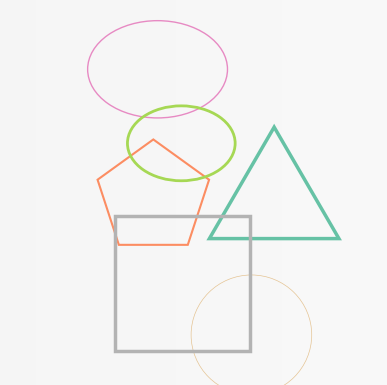[{"shape": "triangle", "thickness": 2.5, "radius": 0.96, "center": [0.707, 0.477]}, {"shape": "pentagon", "thickness": 1.5, "radius": 0.76, "center": [0.396, 0.486]}, {"shape": "oval", "thickness": 1, "radius": 0.9, "center": [0.407, 0.82]}, {"shape": "oval", "thickness": 2, "radius": 0.69, "center": [0.468, 0.628]}, {"shape": "circle", "thickness": 0.5, "radius": 0.78, "center": [0.649, 0.13]}, {"shape": "square", "thickness": 2.5, "radius": 0.87, "center": [0.471, 0.264]}]